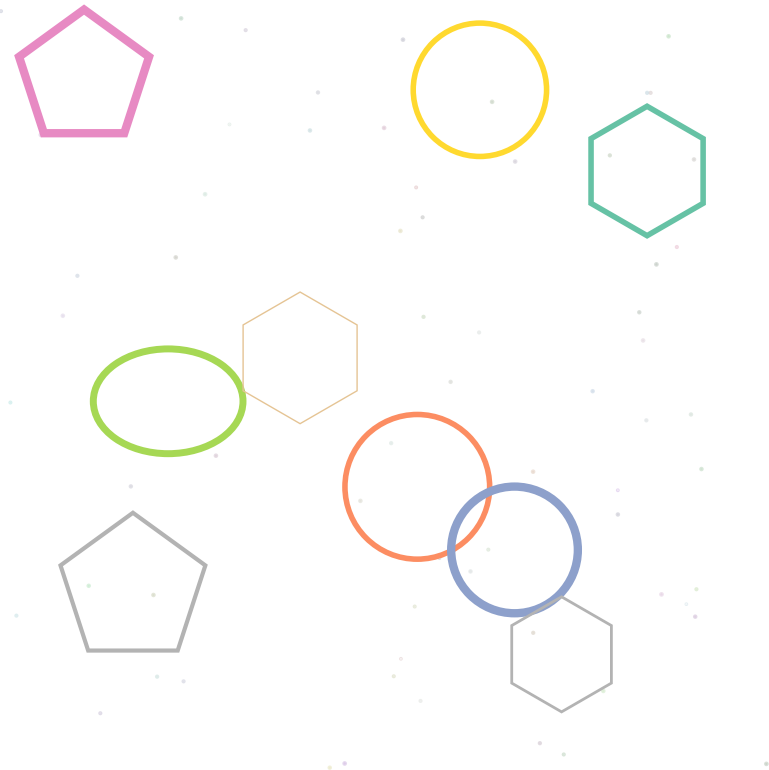[{"shape": "hexagon", "thickness": 2, "radius": 0.42, "center": [0.84, 0.778]}, {"shape": "circle", "thickness": 2, "radius": 0.47, "center": [0.542, 0.368]}, {"shape": "circle", "thickness": 3, "radius": 0.41, "center": [0.668, 0.286]}, {"shape": "pentagon", "thickness": 3, "radius": 0.44, "center": [0.109, 0.899]}, {"shape": "oval", "thickness": 2.5, "radius": 0.49, "center": [0.218, 0.479]}, {"shape": "circle", "thickness": 2, "radius": 0.43, "center": [0.623, 0.883]}, {"shape": "hexagon", "thickness": 0.5, "radius": 0.43, "center": [0.39, 0.535]}, {"shape": "pentagon", "thickness": 1.5, "radius": 0.49, "center": [0.173, 0.235]}, {"shape": "hexagon", "thickness": 1, "radius": 0.37, "center": [0.729, 0.15]}]